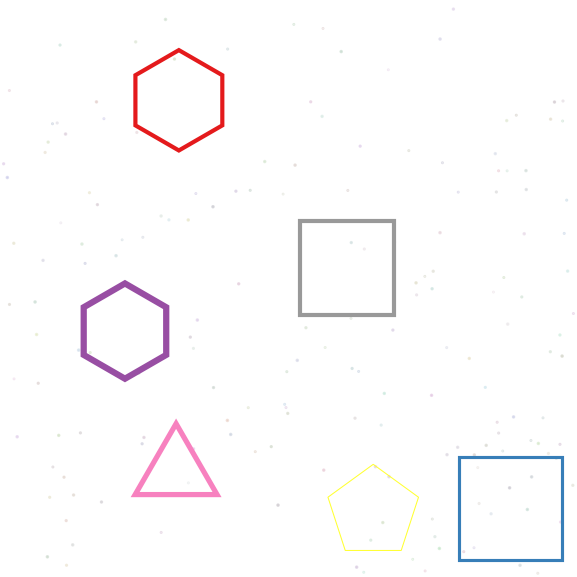[{"shape": "hexagon", "thickness": 2, "radius": 0.43, "center": [0.31, 0.825]}, {"shape": "square", "thickness": 1.5, "radius": 0.45, "center": [0.884, 0.118]}, {"shape": "hexagon", "thickness": 3, "radius": 0.41, "center": [0.216, 0.426]}, {"shape": "pentagon", "thickness": 0.5, "radius": 0.41, "center": [0.646, 0.113]}, {"shape": "triangle", "thickness": 2.5, "radius": 0.41, "center": [0.305, 0.184]}, {"shape": "square", "thickness": 2, "radius": 0.41, "center": [0.601, 0.535]}]